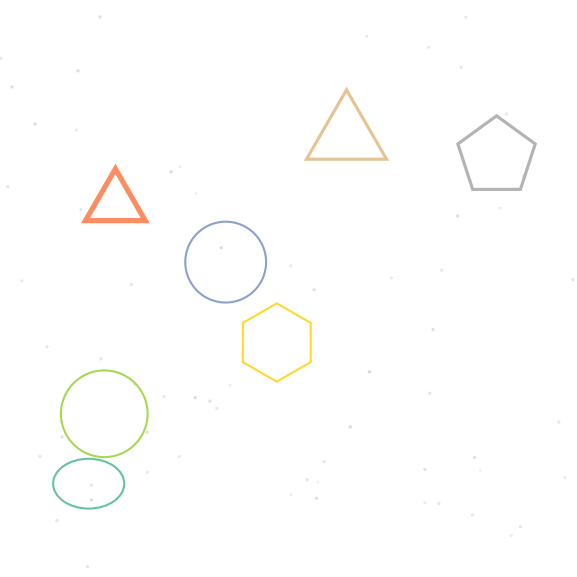[{"shape": "oval", "thickness": 1, "radius": 0.31, "center": [0.154, 0.162]}, {"shape": "triangle", "thickness": 2.5, "radius": 0.3, "center": [0.2, 0.647]}, {"shape": "circle", "thickness": 1, "radius": 0.35, "center": [0.391, 0.545]}, {"shape": "circle", "thickness": 1, "radius": 0.38, "center": [0.181, 0.283]}, {"shape": "hexagon", "thickness": 1, "radius": 0.34, "center": [0.479, 0.406]}, {"shape": "triangle", "thickness": 1.5, "radius": 0.4, "center": [0.6, 0.763]}, {"shape": "pentagon", "thickness": 1.5, "radius": 0.35, "center": [0.86, 0.728]}]